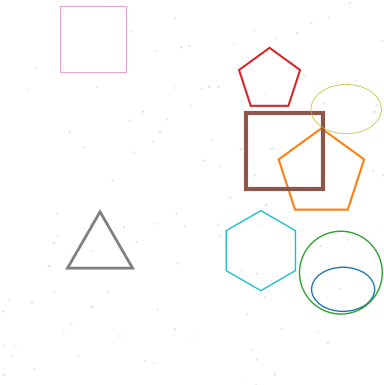[{"shape": "oval", "thickness": 1, "radius": 0.41, "center": [0.891, 0.248]}, {"shape": "pentagon", "thickness": 1.5, "radius": 0.58, "center": [0.835, 0.55]}, {"shape": "circle", "thickness": 1, "radius": 0.54, "center": [0.885, 0.292]}, {"shape": "pentagon", "thickness": 1.5, "radius": 0.42, "center": [0.7, 0.793]}, {"shape": "square", "thickness": 3, "radius": 0.5, "center": [0.738, 0.608]}, {"shape": "square", "thickness": 0.5, "radius": 0.43, "center": [0.242, 0.899]}, {"shape": "triangle", "thickness": 2, "radius": 0.49, "center": [0.26, 0.352]}, {"shape": "oval", "thickness": 0.5, "radius": 0.46, "center": [0.899, 0.717]}, {"shape": "hexagon", "thickness": 1, "radius": 0.52, "center": [0.677, 0.349]}]